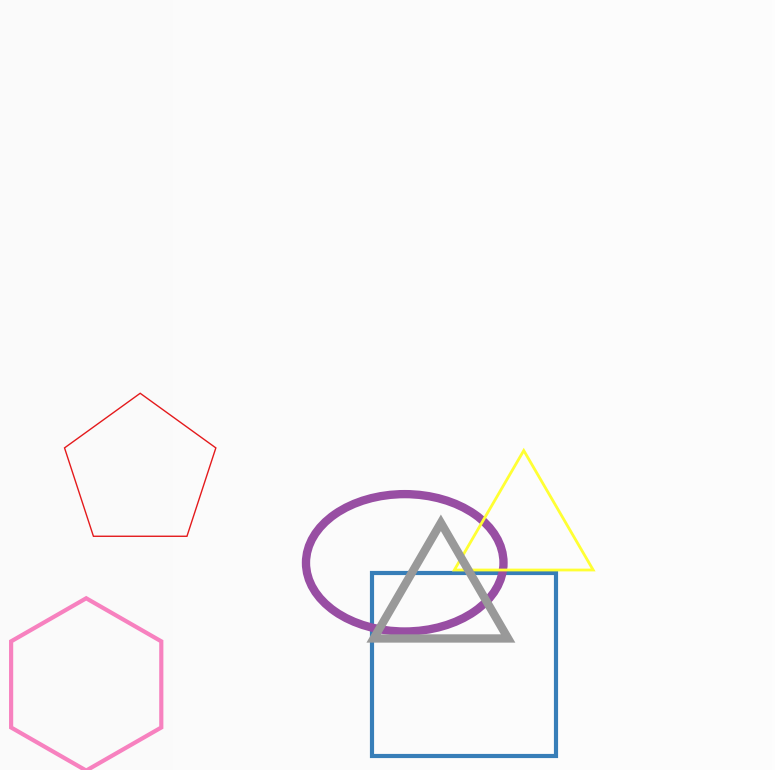[{"shape": "pentagon", "thickness": 0.5, "radius": 0.51, "center": [0.181, 0.387]}, {"shape": "square", "thickness": 1.5, "radius": 0.59, "center": [0.599, 0.138]}, {"shape": "oval", "thickness": 3, "radius": 0.64, "center": [0.522, 0.269]}, {"shape": "triangle", "thickness": 1, "radius": 0.52, "center": [0.676, 0.311]}, {"shape": "hexagon", "thickness": 1.5, "radius": 0.56, "center": [0.111, 0.111]}, {"shape": "triangle", "thickness": 3, "radius": 0.5, "center": [0.569, 0.221]}]